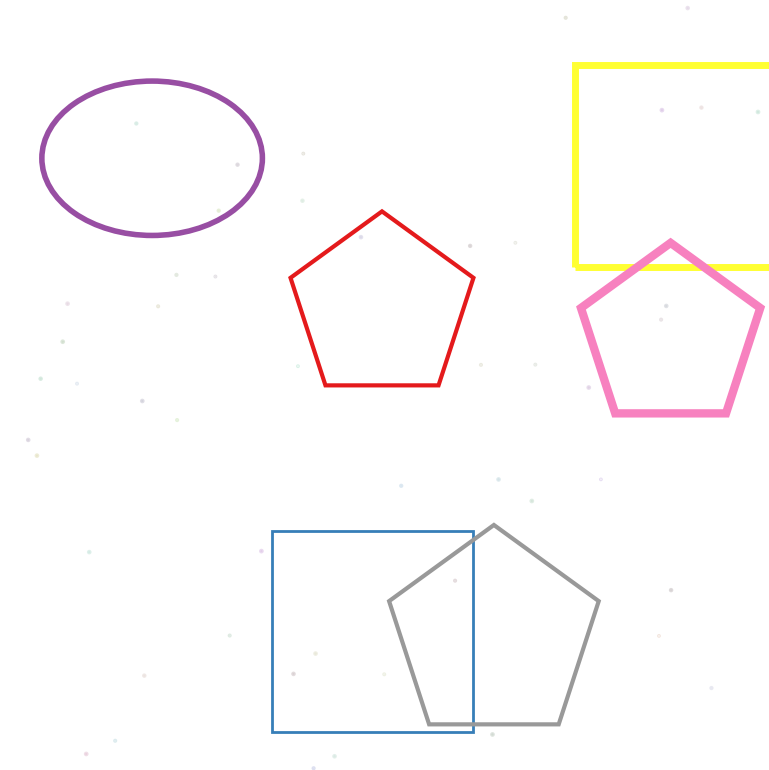[{"shape": "pentagon", "thickness": 1.5, "radius": 0.62, "center": [0.496, 0.601]}, {"shape": "square", "thickness": 1, "radius": 0.65, "center": [0.484, 0.18]}, {"shape": "oval", "thickness": 2, "radius": 0.72, "center": [0.198, 0.794]}, {"shape": "square", "thickness": 2.5, "radius": 0.66, "center": [0.878, 0.785]}, {"shape": "pentagon", "thickness": 3, "radius": 0.61, "center": [0.871, 0.562]}, {"shape": "pentagon", "thickness": 1.5, "radius": 0.72, "center": [0.641, 0.175]}]